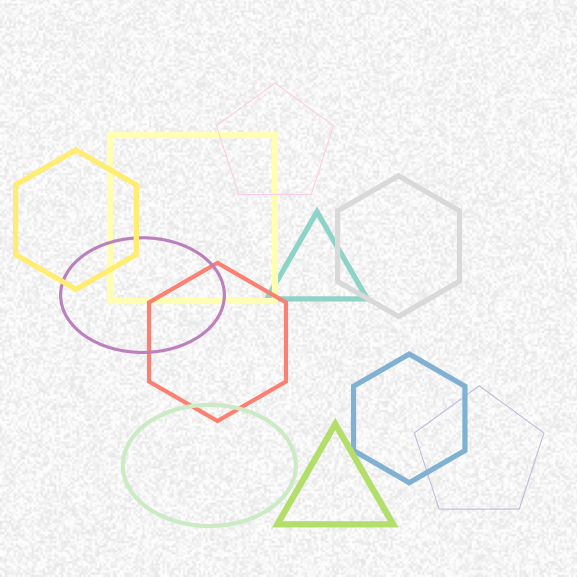[{"shape": "triangle", "thickness": 2.5, "radius": 0.5, "center": [0.549, 0.532]}, {"shape": "square", "thickness": 3, "radius": 0.72, "center": [0.333, 0.621]}, {"shape": "pentagon", "thickness": 0.5, "radius": 0.59, "center": [0.83, 0.213]}, {"shape": "hexagon", "thickness": 2, "radius": 0.68, "center": [0.377, 0.407]}, {"shape": "hexagon", "thickness": 2.5, "radius": 0.56, "center": [0.709, 0.275]}, {"shape": "triangle", "thickness": 3, "radius": 0.58, "center": [0.581, 0.149]}, {"shape": "pentagon", "thickness": 0.5, "radius": 0.53, "center": [0.476, 0.749]}, {"shape": "hexagon", "thickness": 2.5, "radius": 0.61, "center": [0.69, 0.573]}, {"shape": "oval", "thickness": 1.5, "radius": 0.71, "center": [0.247, 0.488]}, {"shape": "oval", "thickness": 2, "radius": 0.75, "center": [0.363, 0.193]}, {"shape": "hexagon", "thickness": 2.5, "radius": 0.6, "center": [0.132, 0.619]}]